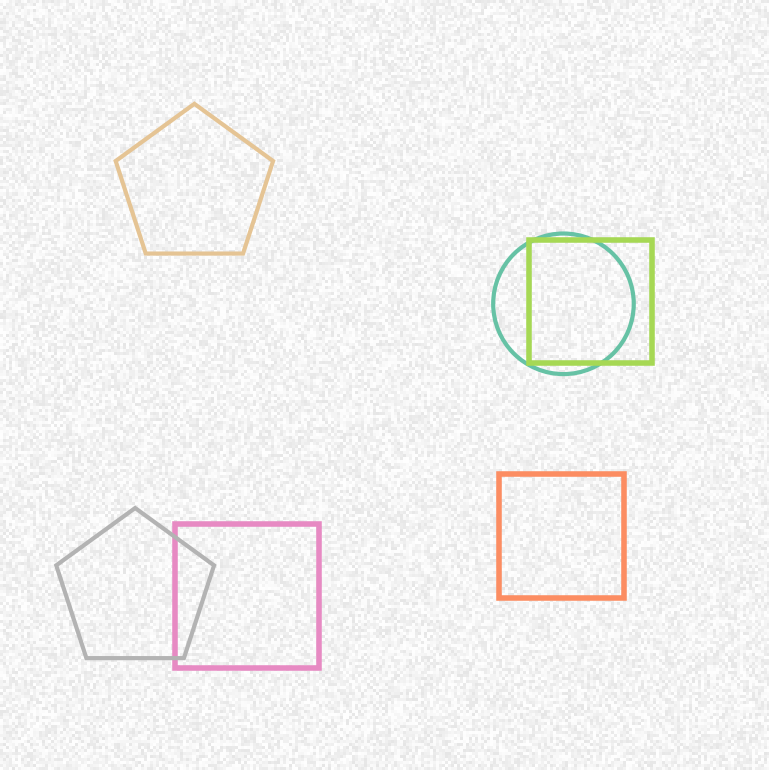[{"shape": "circle", "thickness": 1.5, "radius": 0.46, "center": [0.732, 0.605]}, {"shape": "square", "thickness": 2, "radius": 0.4, "center": [0.729, 0.303]}, {"shape": "square", "thickness": 2, "radius": 0.47, "center": [0.32, 0.226]}, {"shape": "square", "thickness": 2, "radius": 0.4, "center": [0.767, 0.609]}, {"shape": "pentagon", "thickness": 1.5, "radius": 0.54, "center": [0.252, 0.758]}, {"shape": "pentagon", "thickness": 1.5, "radius": 0.54, "center": [0.176, 0.232]}]